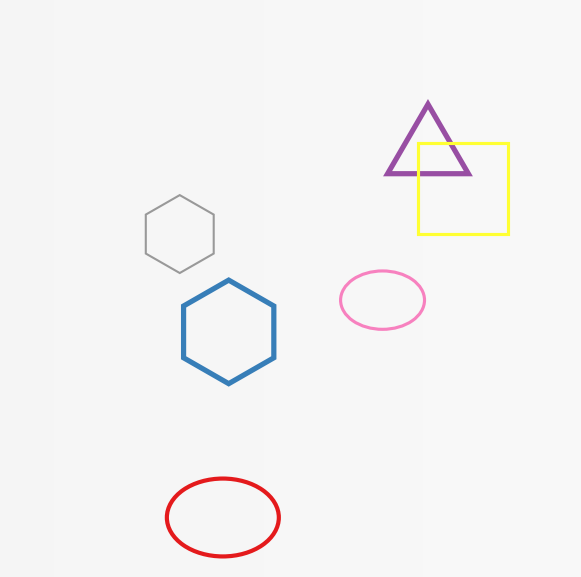[{"shape": "oval", "thickness": 2, "radius": 0.48, "center": [0.383, 0.103]}, {"shape": "hexagon", "thickness": 2.5, "radius": 0.45, "center": [0.393, 0.424]}, {"shape": "triangle", "thickness": 2.5, "radius": 0.4, "center": [0.736, 0.738]}, {"shape": "square", "thickness": 1.5, "radius": 0.39, "center": [0.796, 0.673]}, {"shape": "oval", "thickness": 1.5, "radius": 0.36, "center": [0.658, 0.479]}, {"shape": "hexagon", "thickness": 1, "radius": 0.34, "center": [0.309, 0.594]}]